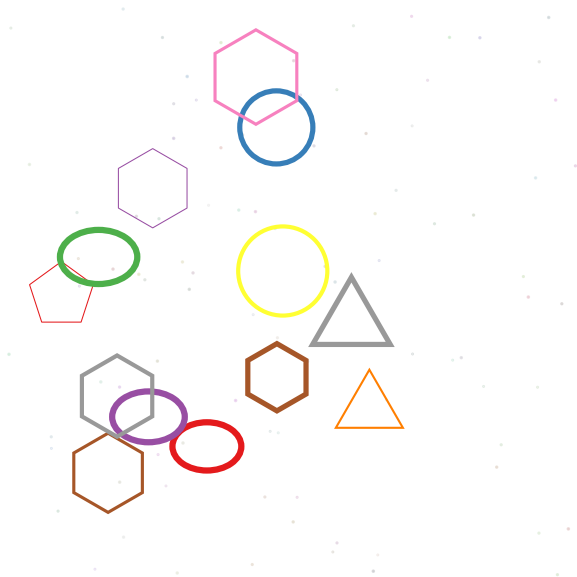[{"shape": "pentagon", "thickness": 0.5, "radius": 0.29, "center": [0.106, 0.488]}, {"shape": "oval", "thickness": 3, "radius": 0.3, "center": [0.358, 0.226]}, {"shape": "circle", "thickness": 2.5, "radius": 0.32, "center": [0.478, 0.779]}, {"shape": "oval", "thickness": 3, "radius": 0.33, "center": [0.171, 0.554]}, {"shape": "oval", "thickness": 3, "radius": 0.31, "center": [0.257, 0.277]}, {"shape": "hexagon", "thickness": 0.5, "radius": 0.34, "center": [0.264, 0.673]}, {"shape": "triangle", "thickness": 1, "radius": 0.34, "center": [0.64, 0.292]}, {"shape": "circle", "thickness": 2, "radius": 0.39, "center": [0.49, 0.53]}, {"shape": "hexagon", "thickness": 2.5, "radius": 0.29, "center": [0.48, 0.346]}, {"shape": "hexagon", "thickness": 1.5, "radius": 0.34, "center": [0.187, 0.18]}, {"shape": "hexagon", "thickness": 1.5, "radius": 0.41, "center": [0.443, 0.866]}, {"shape": "hexagon", "thickness": 2, "radius": 0.35, "center": [0.203, 0.313]}, {"shape": "triangle", "thickness": 2.5, "radius": 0.39, "center": [0.609, 0.441]}]